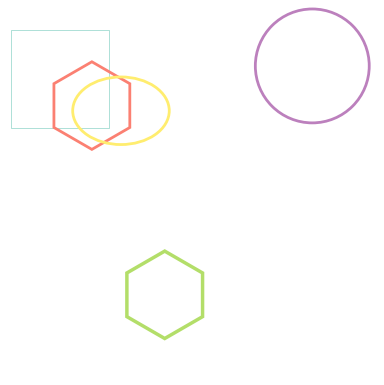[{"shape": "square", "thickness": 0.5, "radius": 0.64, "center": [0.156, 0.796]}, {"shape": "hexagon", "thickness": 2, "radius": 0.57, "center": [0.239, 0.726]}, {"shape": "hexagon", "thickness": 2.5, "radius": 0.57, "center": [0.428, 0.234]}, {"shape": "circle", "thickness": 2, "radius": 0.74, "center": [0.811, 0.829]}, {"shape": "oval", "thickness": 2, "radius": 0.63, "center": [0.314, 0.712]}]